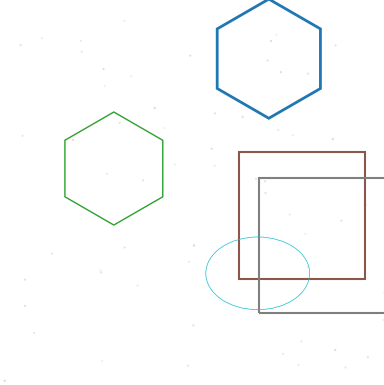[{"shape": "hexagon", "thickness": 2, "radius": 0.77, "center": [0.698, 0.848]}, {"shape": "hexagon", "thickness": 1, "radius": 0.73, "center": [0.296, 0.562]}, {"shape": "square", "thickness": 1.5, "radius": 0.82, "center": [0.784, 0.44]}, {"shape": "square", "thickness": 1.5, "radius": 0.88, "center": [0.85, 0.363]}, {"shape": "oval", "thickness": 0.5, "radius": 0.67, "center": [0.669, 0.29]}]